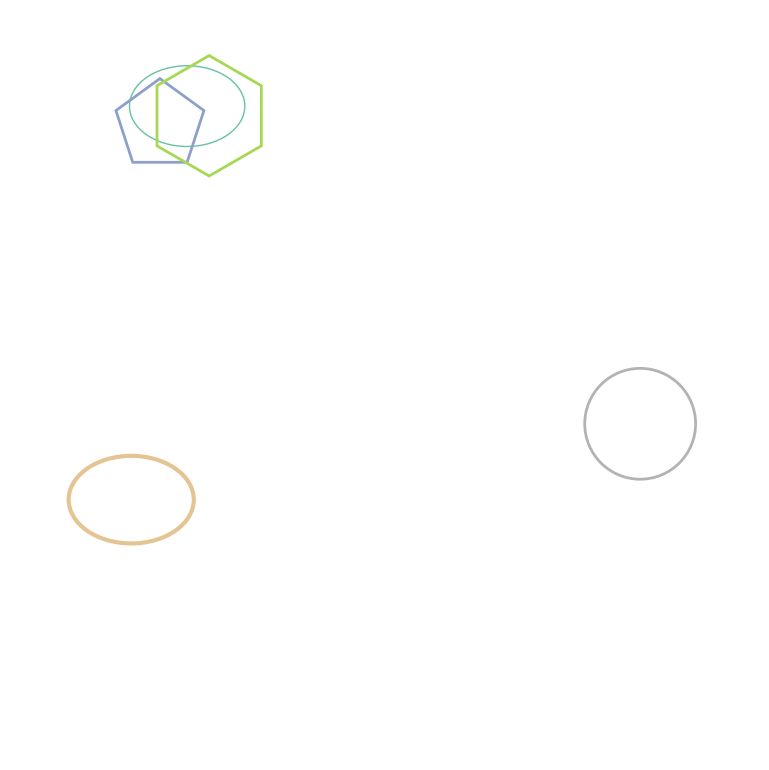[{"shape": "oval", "thickness": 0.5, "radius": 0.37, "center": [0.243, 0.862]}, {"shape": "pentagon", "thickness": 1, "radius": 0.3, "center": [0.208, 0.838]}, {"shape": "hexagon", "thickness": 1, "radius": 0.39, "center": [0.272, 0.85]}, {"shape": "oval", "thickness": 1.5, "radius": 0.41, "center": [0.17, 0.351]}, {"shape": "circle", "thickness": 1, "radius": 0.36, "center": [0.831, 0.45]}]